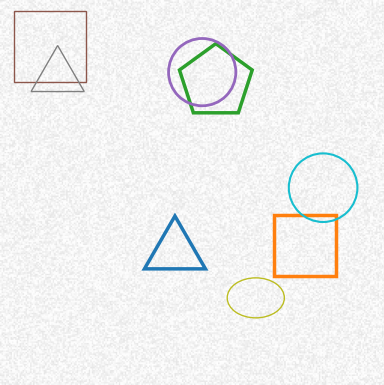[{"shape": "triangle", "thickness": 2.5, "radius": 0.46, "center": [0.454, 0.347]}, {"shape": "square", "thickness": 2.5, "radius": 0.4, "center": [0.792, 0.362]}, {"shape": "pentagon", "thickness": 2.5, "radius": 0.5, "center": [0.561, 0.787]}, {"shape": "circle", "thickness": 2, "radius": 0.44, "center": [0.525, 0.813]}, {"shape": "square", "thickness": 1, "radius": 0.46, "center": [0.131, 0.879]}, {"shape": "triangle", "thickness": 1, "radius": 0.4, "center": [0.15, 0.802]}, {"shape": "oval", "thickness": 1, "radius": 0.37, "center": [0.664, 0.226]}, {"shape": "circle", "thickness": 1.5, "radius": 0.45, "center": [0.839, 0.512]}]